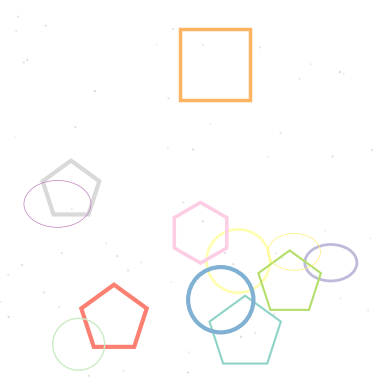[{"shape": "pentagon", "thickness": 1.5, "radius": 0.49, "center": [0.637, 0.135]}, {"shape": "circle", "thickness": 2, "radius": 0.41, "center": [0.619, 0.322]}, {"shape": "oval", "thickness": 2, "radius": 0.34, "center": [0.859, 0.318]}, {"shape": "pentagon", "thickness": 3, "radius": 0.45, "center": [0.296, 0.171]}, {"shape": "circle", "thickness": 3, "radius": 0.42, "center": [0.573, 0.221]}, {"shape": "square", "thickness": 2.5, "radius": 0.46, "center": [0.559, 0.832]}, {"shape": "pentagon", "thickness": 1.5, "radius": 0.43, "center": [0.752, 0.264]}, {"shape": "hexagon", "thickness": 2.5, "radius": 0.39, "center": [0.521, 0.395]}, {"shape": "pentagon", "thickness": 3, "radius": 0.39, "center": [0.184, 0.506]}, {"shape": "oval", "thickness": 0.5, "radius": 0.44, "center": [0.149, 0.47]}, {"shape": "circle", "thickness": 1, "radius": 0.34, "center": [0.204, 0.106]}, {"shape": "oval", "thickness": 0.5, "radius": 0.34, "center": [0.764, 0.346]}]